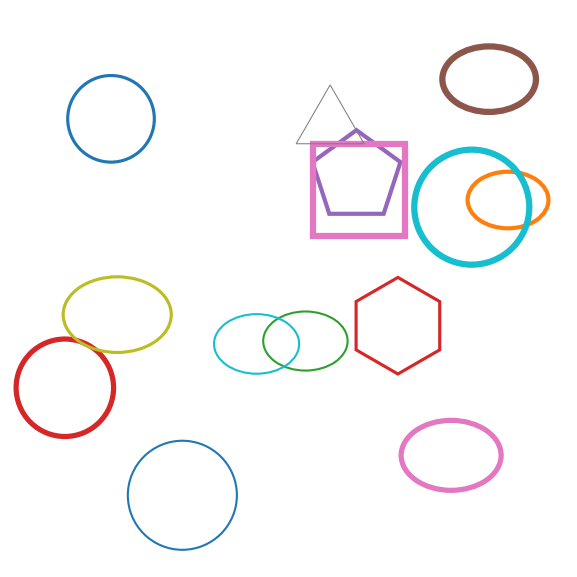[{"shape": "circle", "thickness": 1.5, "radius": 0.37, "center": [0.192, 0.793]}, {"shape": "circle", "thickness": 1, "radius": 0.47, "center": [0.316, 0.142]}, {"shape": "oval", "thickness": 2, "radius": 0.35, "center": [0.88, 0.653]}, {"shape": "oval", "thickness": 1, "radius": 0.37, "center": [0.529, 0.409]}, {"shape": "hexagon", "thickness": 1.5, "radius": 0.42, "center": [0.689, 0.435]}, {"shape": "circle", "thickness": 2.5, "radius": 0.42, "center": [0.112, 0.328]}, {"shape": "pentagon", "thickness": 2, "radius": 0.4, "center": [0.617, 0.694]}, {"shape": "oval", "thickness": 3, "radius": 0.41, "center": [0.847, 0.862]}, {"shape": "oval", "thickness": 2.5, "radius": 0.43, "center": [0.781, 0.211]}, {"shape": "square", "thickness": 3, "radius": 0.4, "center": [0.622, 0.67]}, {"shape": "triangle", "thickness": 0.5, "radius": 0.34, "center": [0.572, 0.784]}, {"shape": "oval", "thickness": 1.5, "radius": 0.47, "center": [0.203, 0.454]}, {"shape": "circle", "thickness": 3, "radius": 0.5, "center": [0.817, 0.64]}, {"shape": "oval", "thickness": 1, "radius": 0.37, "center": [0.444, 0.404]}]